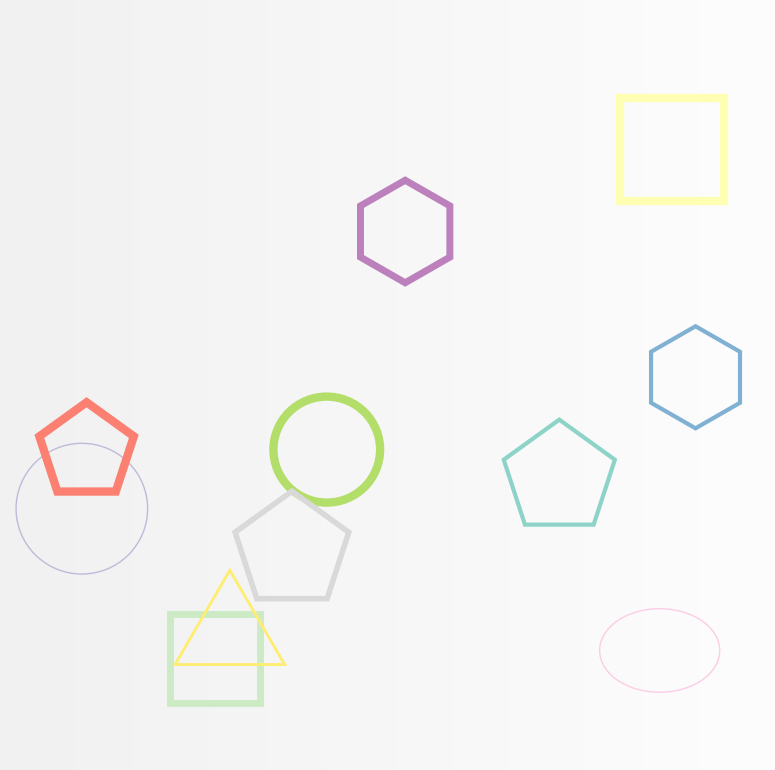[{"shape": "pentagon", "thickness": 1.5, "radius": 0.38, "center": [0.722, 0.38]}, {"shape": "square", "thickness": 3, "radius": 0.34, "center": [0.867, 0.806]}, {"shape": "circle", "thickness": 0.5, "radius": 0.42, "center": [0.106, 0.339]}, {"shape": "pentagon", "thickness": 3, "radius": 0.32, "center": [0.112, 0.413]}, {"shape": "hexagon", "thickness": 1.5, "radius": 0.33, "center": [0.897, 0.51]}, {"shape": "circle", "thickness": 3, "radius": 0.34, "center": [0.422, 0.416]}, {"shape": "oval", "thickness": 0.5, "radius": 0.39, "center": [0.851, 0.155]}, {"shape": "pentagon", "thickness": 2, "radius": 0.39, "center": [0.377, 0.285]}, {"shape": "hexagon", "thickness": 2.5, "radius": 0.33, "center": [0.523, 0.699]}, {"shape": "square", "thickness": 2.5, "radius": 0.29, "center": [0.278, 0.144]}, {"shape": "triangle", "thickness": 1, "radius": 0.41, "center": [0.297, 0.178]}]